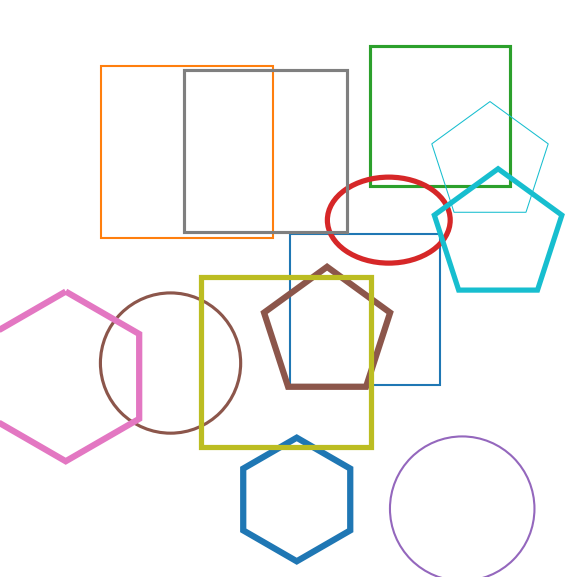[{"shape": "square", "thickness": 1, "radius": 0.65, "center": [0.633, 0.463]}, {"shape": "hexagon", "thickness": 3, "radius": 0.53, "center": [0.514, 0.134]}, {"shape": "square", "thickness": 1, "radius": 0.75, "center": [0.324, 0.736]}, {"shape": "square", "thickness": 1.5, "radius": 0.6, "center": [0.762, 0.798]}, {"shape": "oval", "thickness": 2.5, "radius": 0.53, "center": [0.673, 0.618]}, {"shape": "circle", "thickness": 1, "radius": 0.63, "center": [0.8, 0.118]}, {"shape": "pentagon", "thickness": 3, "radius": 0.57, "center": [0.566, 0.422]}, {"shape": "circle", "thickness": 1.5, "radius": 0.61, "center": [0.295, 0.37]}, {"shape": "hexagon", "thickness": 3, "radius": 0.73, "center": [0.114, 0.347]}, {"shape": "square", "thickness": 1.5, "radius": 0.7, "center": [0.46, 0.738]}, {"shape": "square", "thickness": 2.5, "radius": 0.74, "center": [0.495, 0.372]}, {"shape": "pentagon", "thickness": 2.5, "radius": 0.58, "center": [0.862, 0.591]}, {"shape": "pentagon", "thickness": 0.5, "radius": 0.53, "center": [0.848, 0.717]}]